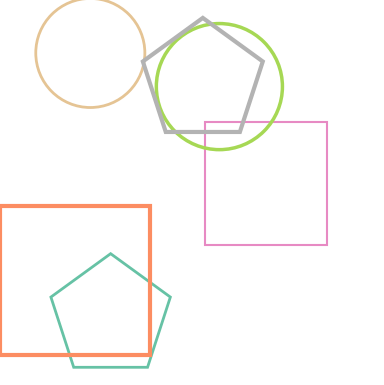[{"shape": "pentagon", "thickness": 2, "radius": 0.82, "center": [0.287, 0.178]}, {"shape": "square", "thickness": 3, "radius": 0.97, "center": [0.195, 0.272]}, {"shape": "square", "thickness": 1.5, "radius": 0.79, "center": [0.691, 0.523]}, {"shape": "circle", "thickness": 2.5, "radius": 0.82, "center": [0.57, 0.775]}, {"shape": "circle", "thickness": 2, "radius": 0.71, "center": [0.235, 0.862]}, {"shape": "pentagon", "thickness": 3, "radius": 0.82, "center": [0.527, 0.79]}]